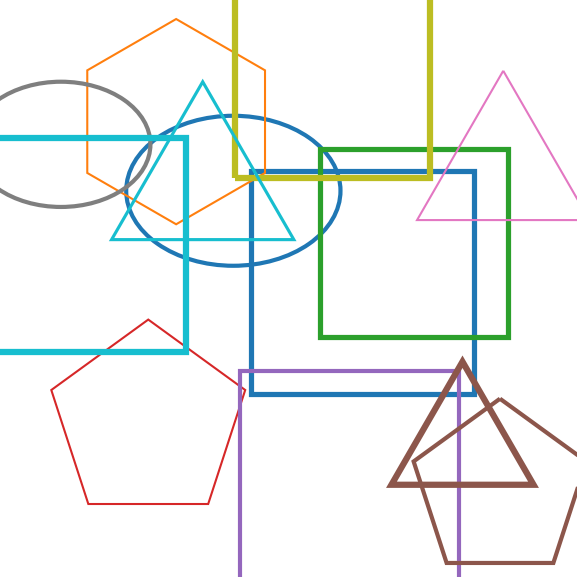[{"shape": "square", "thickness": 2.5, "radius": 0.97, "center": [0.628, 0.511]}, {"shape": "oval", "thickness": 2, "radius": 0.93, "center": [0.404, 0.669]}, {"shape": "hexagon", "thickness": 1, "radius": 0.89, "center": [0.305, 0.788]}, {"shape": "square", "thickness": 2.5, "radius": 0.82, "center": [0.717, 0.579]}, {"shape": "pentagon", "thickness": 1, "radius": 0.88, "center": [0.257, 0.269]}, {"shape": "square", "thickness": 2, "radius": 0.95, "center": [0.605, 0.167]}, {"shape": "pentagon", "thickness": 2, "radius": 0.79, "center": [0.866, 0.151]}, {"shape": "triangle", "thickness": 3, "radius": 0.71, "center": [0.801, 0.231]}, {"shape": "triangle", "thickness": 1, "radius": 0.86, "center": [0.871, 0.704]}, {"shape": "oval", "thickness": 2, "radius": 0.77, "center": [0.106, 0.749]}, {"shape": "square", "thickness": 3, "radius": 0.85, "center": [0.576, 0.861]}, {"shape": "square", "thickness": 3, "radius": 0.92, "center": [0.136, 0.574]}, {"shape": "triangle", "thickness": 1.5, "radius": 0.91, "center": [0.351, 0.675]}]